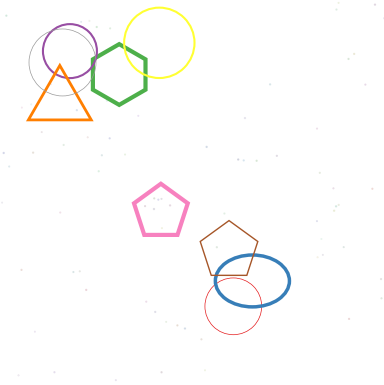[{"shape": "circle", "thickness": 0.5, "radius": 0.37, "center": [0.606, 0.204]}, {"shape": "oval", "thickness": 2.5, "radius": 0.48, "center": [0.656, 0.27]}, {"shape": "hexagon", "thickness": 3, "radius": 0.39, "center": [0.31, 0.806]}, {"shape": "circle", "thickness": 1.5, "radius": 0.35, "center": [0.182, 0.867]}, {"shape": "triangle", "thickness": 2, "radius": 0.47, "center": [0.155, 0.736]}, {"shape": "circle", "thickness": 1.5, "radius": 0.46, "center": [0.414, 0.889]}, {"shape": "pentagon", "thickness": 1, "radius": 0.39, "center": [0.595, 0.348]}, {"shape": "pentagon", "thickness": 3, "radius": 0.37, "center": [0.418, 0.449]}, {"shape": "circle", "thickness": 0.5, "radius": 0.43, "center": [0.162, 0.838]}]